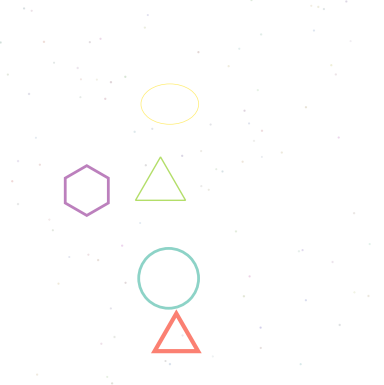[{"shape": "circle", "thickness": 2, "radius": 0.39, "center": [0.438, 0.277]}, {"shape": "triangle", "thickness": 3, "radius": 0.33, "center": [0.458, 0.121]}, {"shape": "triangle", "thickness": 1, "radius": 0.38, "center": [0.417, 0.517]}, {"shape": "hexagon", "thickness": 2, "radius": 0.32, "center": [0.225, 0.505]}, {"shape": "oval", "thickness": 0.5, "radius": 0.37, "center": [0.441, 0.73]}]